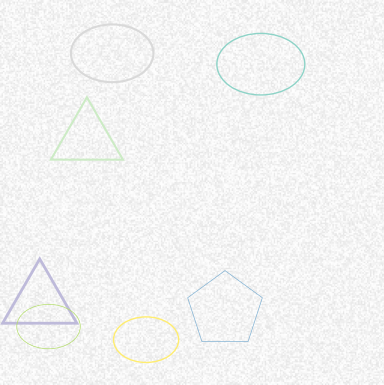[{"shape": "oval", "thickness": 1, "radius": 0.57, "center": [0.677, 0.833]}, {"shape": "triangle", "thickness": 2, "radius": 0.56, "center": [0.103, 0.216]}, {"shape": "pentagon", "thickness": 0.5, "radius": 0.51, "center": [0.584, 0.195]}, {"shape": "oval", "thickness": 0.5, "radius": 0.41, "center": [0.126, 0.152]}, {"shape": "oval", "thickness": 1.5, "radius": 0.54, "center": [0.291, 0.862]}, {"shape": "triangle", "thickness": 1.5, "radius": 0.54, "center": [0.226, 0.639]}, {"shape": "oval", "thickness": 1, "radius": 0.42, "center": [0.379, 0.118]}]